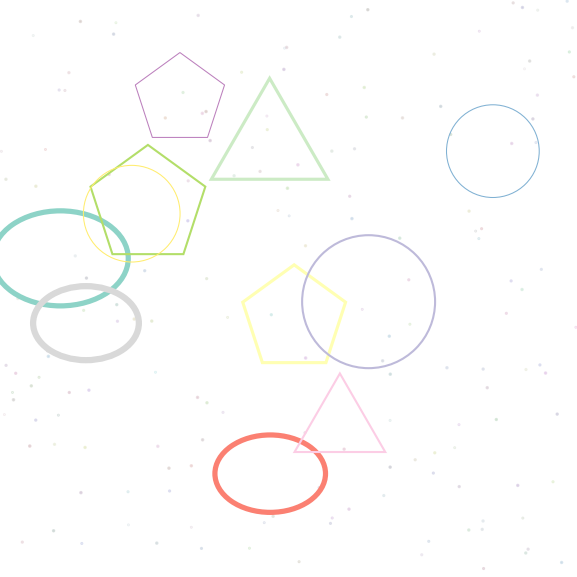[{"shape": "oval", "thickness": 2.5, "radius": 0.59, "center": [0.105, 0.552]}, {"shape": "pentagon", "thickness": 1.5, "radius": 0.47, "center": [0.509, 0.447]}, {"shape": "circle", "thickness": 1, "radius": 0.58, "center": [0.638, 0.477]}, {"shape": "oval", "thickness": 2.5, "radius": 0.48, "center": [0.468, 0.179]}, {"shape": "circle", "thickness": 0.5, "radius": 0.4, "center": [0.853, 0.737]}, {"shape": "pentagon", "thickness": 1, "radius": 0.52, "center": [0.256, 0.644]}, {"shape": "triangle", "thickness": 1, "radius": 0.45, "center": [0.589, 0.262]}, {"shape": "oval", "thickness": 3, "radius": 0.46, "center": [0.149, 0.44]}, {"shape": "pentagon", "thickness": 0.5, "radius": 0.41, "center": [0.312, 0.827]}, {"shape": "triangle", "thickness": 1.5, "radius": 0.58, "center": [0.467, 0.747]}, {"shape": "circle", "thickness": 0.5, "radius": 0.42, "center": [0.228, 0.629]}]